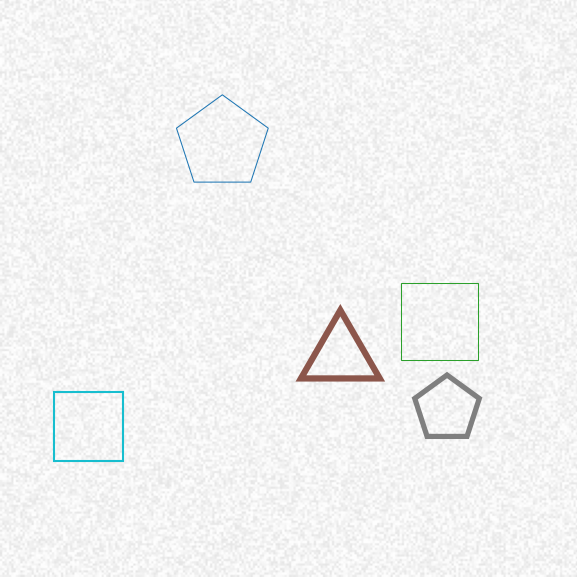[{"shape": "pentagon", "thickness": 0.5, "radius": 0.42, "center": [0.385, 0.751]}, {"shape": "square", "thickness": 0.5, "radius": 0.33, "center": [0.761, 0.442]}, {"shape": "triangle", "thickness": 3, "radius": 0.39, "center": [0.589, 0.383]}, {"shape": "pentagon", "thickness": 2.5, "radius": 0.29, "center": [0.774, 0.291]}, {"shape": "square", "thickness": 1, "radius": 0.3, "center": [0.154, 0.26]}]